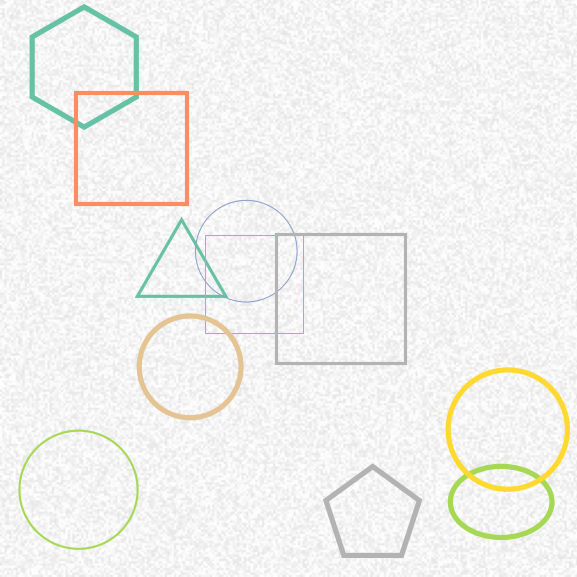[{"shape": "triangle", "thickness": 1.5, "radius": 0.44, "center": [0.314, 0.53]}, {"shape": "hexagon", "thickness": 2.5, "radius": 0.52, "center": [0.146, 0.883]}, {"shape": "square", "thickness": 2, "radius": 0.48, "center": [0.228, 0.742]}, {"shape": "circle", "thickness": 0.5, "radius": 0.44, "center": [0.426, 0.564]}, {"shape": "square", "thickness": 0.5, "radius": 0.43, "center": [0.44, 0.507]}, {"shape": "circle", "thickness": 1, "radius": 0.51, "center": [0.136, 0.151]}, {"shape": "oval", "thickness": 2.5, "radius": 0.44, "center": [0.868, 0.13]}, {"shape": "circle", "thickness": 2.5, "radius": 0.52, "center": [0.879, 0.255]}, {"shape": "circle", "thickness": 2.5, "radius": 0.44, "center": [0.329, 0.364]}, {"shape": "square", "thickness": 1.5, "radius": 0.56, "center": [0.59, 0.483]}, {"shape": "pentagon", "thickness": 2.5, "radius": 0.43, "center": [0.645, 0.106]}]